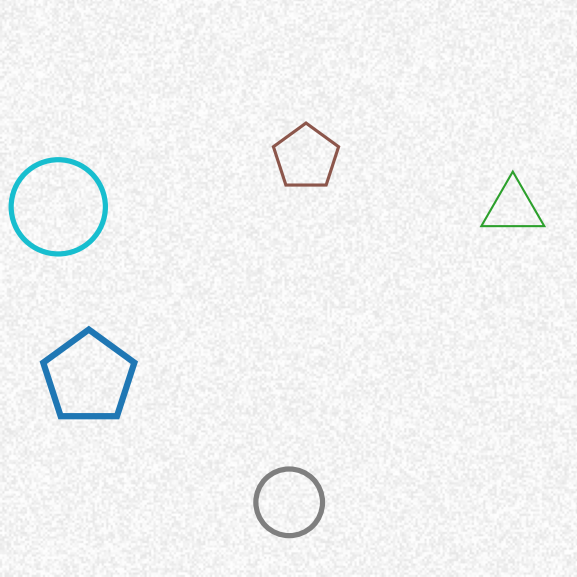[{"shape": "pentagon", "thickness": 3, "radius": 0.41, "center": [0.154, 0.346]}, {"shape": "triangle", "thickness": 1, "radius": 0.31, "center": [0.888, 0.639]}, {"shape": "pentagon", "thickness": 1.5, "radius": 0.3, "center": [0.53, 0.727]}, {"shape": "circle", "thickness": 2.5, "radius": 0.29, "center": [0.501, 0.129]}, {"shape": "circle", "thickness": 2.5, "radius": 0.41, "center": [0.101, 0.641]}]